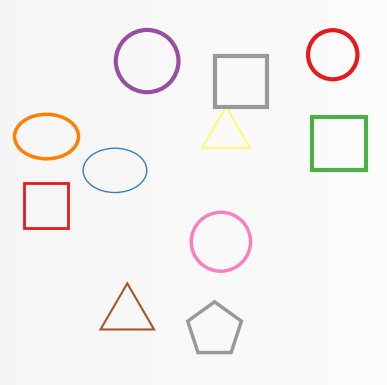[{"shape": "square", "thickness": 2, "radius": 0.29, "center": [0.118, 0.466]}, {"shape": "circle", "thickness": 3, "radius": 0.32, "center": [0.859, 0.858]}, {"shape": "oval", "thickness": 1, "radius": 0.41, "center": [0.297, 0.557]}, {"shape": "square", "thickness": 3, "radius": 0.35, "center": [0.874, 0.628]}, {"shape": "circle", "thickness": 3, "radius": 0.4, "center": [0.38, 0.841]}, {"shape": "oval", "thickness": 2.5, "radius": 0.41, "center": [0.12, 0.645]}, {"shape": "triangle", "thickness": 1, "radius": 0.36, "center": [0.584, 0.652]}, {"shape": "triangle", "thickness": 1.5, "radius": 0.4, "center": [0.328, 0.184]}, {"shape": "circle", "thickness": 2.5, "radius": 0.38, "center": [0.57, 0.372]}, {"shape": "pentagon", "thickness": 2.5, "radius": 0.36, "center": [0.554, 0.143]}, {"shape": "square", "thickness": 3, "radius": 0.34, "center": [0.621, 0.788]}]